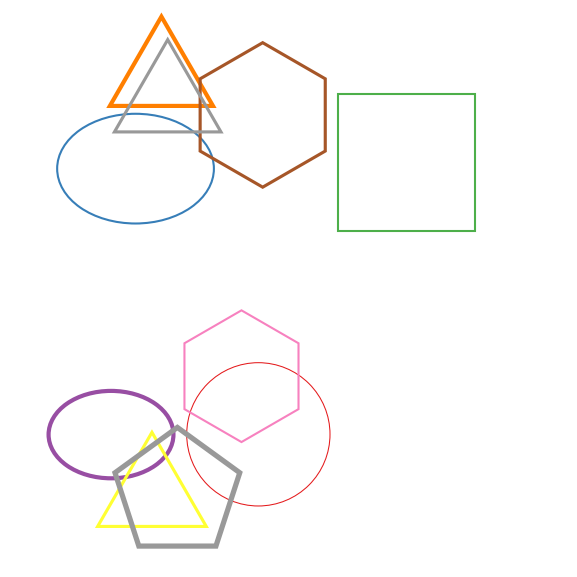[{"shape": "circle", "thickness": 0.5, "radius": 0.62, "center": [0.447, 0.247]}, {"shape": "oval", "thickness": 1, "radius": 0.68, "center": [0.235, 0.707]}, {"shape": "square", "thickness": 1, "radius": 0.59, "center": [0.704, 0.717]}, {"shape": "oval", "thickness": 2, "radius": 0.54, "center": [0.192, 0.247]}, {"shape": "triangle", "thickness": 2, "radius": 0.52, "center": [0.28, 0.867]}, {"shape": "triangle", "thickness": 1.5, "radius": 0.54, "center": [0.263, 0.142]}, {"shape": "hexagon", "thickness": 1.5, "radius": 0.63, "center": [0.455, 0.8]}, {"shape": "hexagon", "thickness": 1, "radius": 0.57, "center": [0.418, 0.348]}, {"shape": "pentagon", "thickness": 2.5, "radius": 0.57, "center": [0.307, 0.145]}, {"shape": "triangle", "thickness": 1.5, "radius": 0.53, "center": [0.29, 0.824]}]